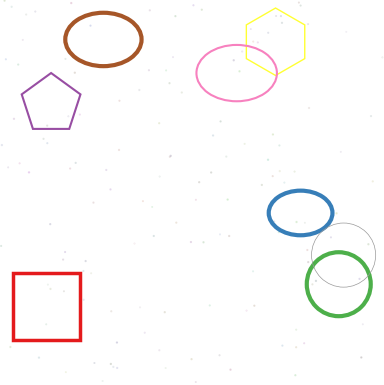[{"shape": "square", "thickness": 2.5, "radius": 0.44, "center": [0.121, 0.204]}, {"shape": "oval", "thickness": 3, "radius": 0.41, "center": [0.781, 0.447]}, {"shape": "circle", "thickness": 3, "radius": 0.42, "center": [0.88, 0.262]}, {"shape": "pentagon", "thickness": 1.5, "radius": 0.4, "center": [0.133, 0.73]}, {"shape": "hexagon", "thickness": 1, "radius": 0.44, "center": [0.716, 0.892]}, {"shape": "oval", "thickness": 3, "radius": 0.5, "center": [0.269, 0.898]}, {"shape": "oval", "thickness": 1.5, "radius": 0.52, "center": [0.615, 0.81]}, {"shape": "circle", "thickness": 0.5, "radius": 0.42, "center": [0.893, 0.337]}]